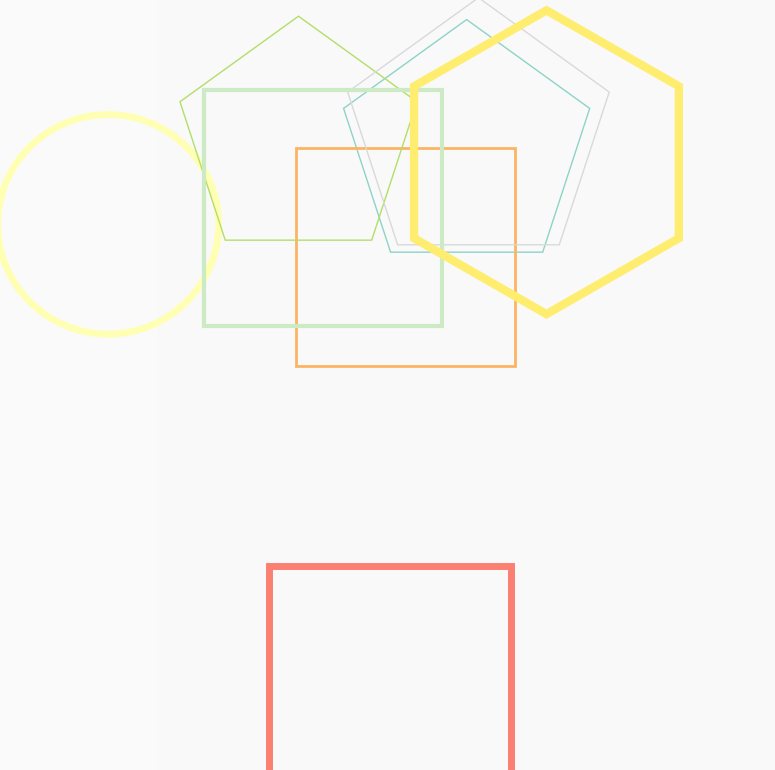[{"shape": "pentagon", "thickness": 0.5, "radius": 0.83, "center": [0.602, 0.808]}, {"shape": "circle", "thickness": 2.5, "radius": 0.71, "center": [0.14, 0.709]}, {"shape": "square", "thickness": 2.5, "radius": 0.78, "center": [0.503, 0.109]}, {"shape": "square", "thickness": 1, "radius": 0.71, "center": [0.523, 0.666]}, {"shape": "pentagon", "thickness": 0.5, "radius": 0.8, "center": [0.385, 0.818]}, {"shape": "pentagon", "thickness": 0.5, "radius": 0.89, "center": [0.617, 0.826]}, {"shape": "square", "thickness": 1.5, "radius": 0.77, "center": [0.416, 0.73]}, {"shape": "hexagon", "thickness": 3, "radius": 0.99, "center": [0.705, 0.789]}]